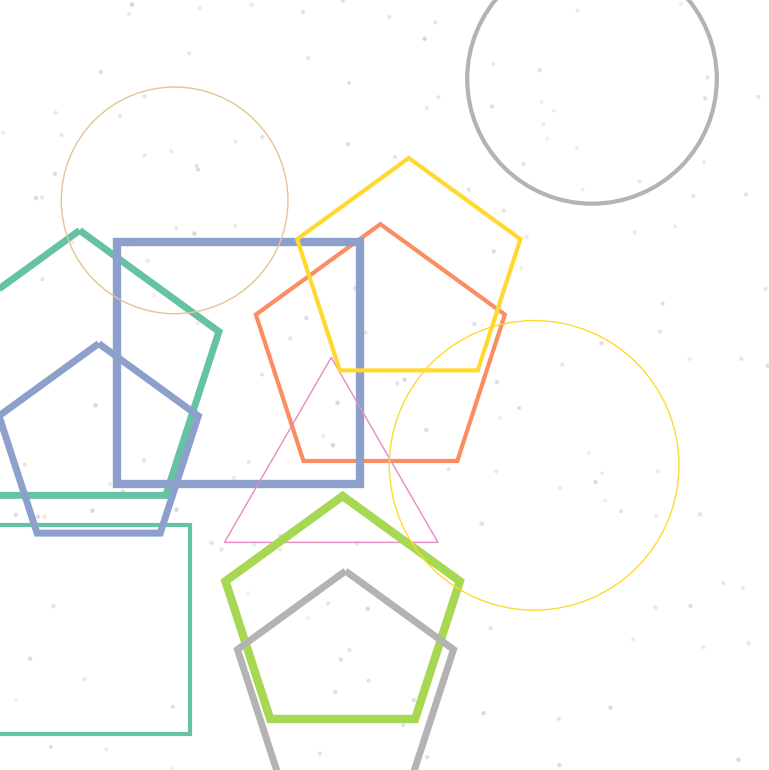[{"shape": "pentagon", "thickness": 2.5, "radius": 0.95, "center": [0.103, 0.511]}, {"shape": "square", "thickness": 1.5, "radius": 0.68, "center": [0.112, 0.182]}, {"shape": "pentagon", "thickness": 1.5, "radius": 0.85, "center": [0.494, 0.539]}, {"shape": "pentagon", "thickness": 2.5, "radius": 0.68, "center": [0.128, 0.418]}, {"shape": "square", "thickness": 3, "radius": 0.79, "center": [0.31, 0.528]}, {"shape": "triangle", "thickness": 0.5, "radius": 0.8, "center": [0.43, 0.376]}, {"shape": "pentagon", "thickness": 3, "radius": 0.8, "center": [0.445, 0.196]}, {"shape": "pentagon", "thickness": 1.5, "radius": 0.76, "center": [0.531, 0.642]}, {"shape": "circle", "thickness": 0.5, "radius": 0.94, "center": [0.694, 0.396]}, {"shape": "circle", "thickness": 0.5, "radius": 0.74, "center": [0.227, 0.74]}, {"shape": "pentagon", "thickness": 2.5, "radius": 0.74, "center": [0.449, 0.111]}, {"shape": "circle", "thickness": 1.5, "radius": 0.81, "center": [0.769, 0.898]}]